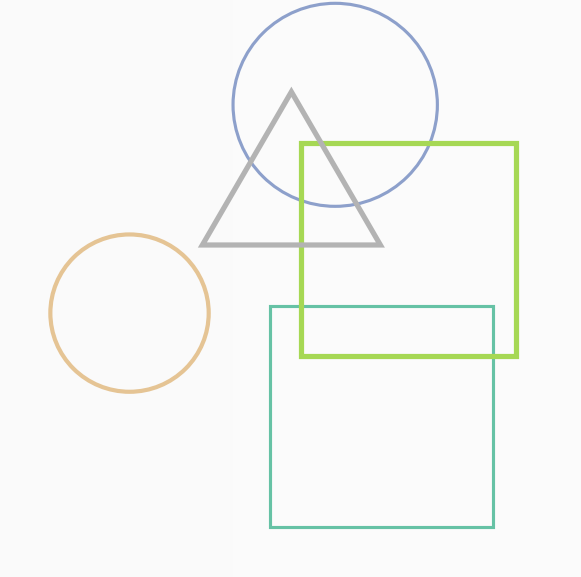[{"shape": "square", "thickness": 1.5, "radius": 0.96, "center": [0.656, 0.278]}, {"shape": "circle", "thickness": 1.5, "radius": 0.88, "center": [0.577, 0.818]}, {"shape": "square", "thickness": 2.5, "radius": 0.92, "center": [0.702, 0.567]}, {"shape": "circle", "thickness": 2, "radius": 0.68, "center": [0.223, 0.457]}, {"shape": "triangle", "thickness": 2.5, "radius": 0.88, "center": [0.501, 0.663]}]